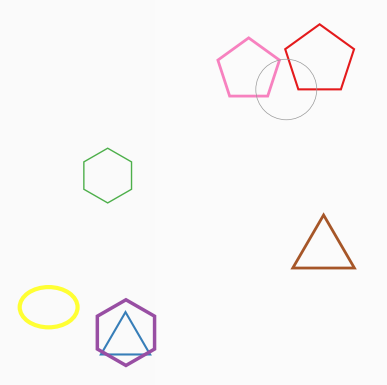[{"shape": "pentagon", "thickness": 1.5, "radius": 0.47, "center": [0.825, 0.843]}, {"shape": "triangle", "thickness": 1.5, "radius": 0.37, "center": [0.324, 0.116]}, {"shape": "hexagon", "thickness": 1, "radius": 0.36, "center": [0.278, 0.544]}, {"shape": "hexagon", "thickness": 2.5, "radius": 0.43, "center": [0.325, 0.136]}, {"shape": "oval", "thickness": 3, "radius": 0.37, "center": [0.126, 0.202]}, {"shape": "triangle", "thickness": 2, "radius": 0.46, "center": [0.835, 0.35]}, {"shape": "pentagon", "thickness": 2, "radius": 0.42, "center": [0.642, 0.818]}, {"shape": "circle", "thickness": 0.5, "radius": 0.39, "center": [0.739, 0.768]}]